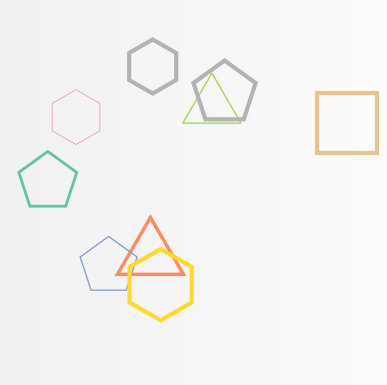[{"shape": "pentagon", "thickness": 2, "radius": 0.39, "center": [0.123, 0.528]}, {"shape": "triangle", "thickness": 2.5, "radius": 0.49, "center": [0.388, 0.337]}, {"shape": "pentagon", "thickness": 1, "radius": 0.39, "center": [0.28, 0.309]}, {"shape": "hexagon", "thickness": 0.5, "radius": 0.36, "center": [0.196, 0.696]}, {"shape": "triangle", "thickness": 1, "radius": 0.43, "center": [0.547, 0.723]}, {"shape": "hexagon", "thickness": 3, "radius": 0.46, "center": [0.415, 0.261]}, {"shape": "square", "thickness": 3, "radius": 0.39, "center": [0.896, 0.681]}, {"shape": "hexagon", "thickness": 3, "radius": 0.35, "center": [0.394, 0.827]}, {"shape": "pentagon", "thickness": 3, "radius": 0.42, "center": [0.58, 0.758]}]